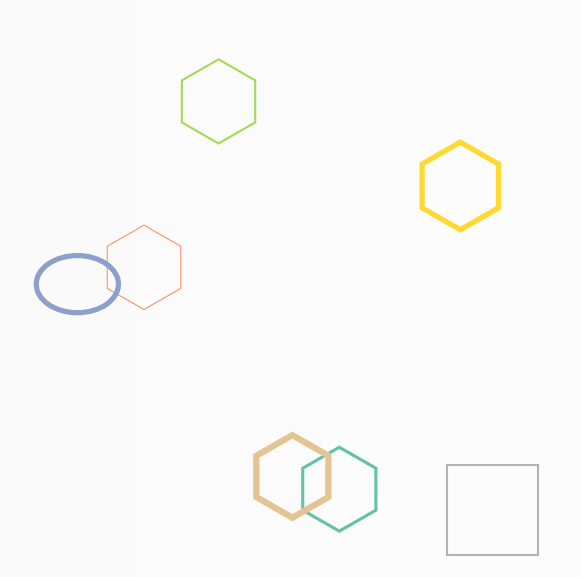[{"shape": "hexagon", "thickness": 1.5, "radius": 0.36, "center": [0.584, 0.152]}, {"shape": "hexagon", "thickness": 0.5, "radius": 0.37, "center": [0.248, 0.536]}, {"shape": "oval", "thickness": 2.5, "radius": 0.35, "center": [0.133, 0.507]}, {"shape": "hexagon", "thickness": 1, "radius": 0.36, "center": [0.376, 0.824]}, {"shape": "hexagon", "thickness": 2.5, "radius": 0.38, "center": [0.792, 0.677]}, {"shape": "hexagon", "thickness": 3, "radius": 0.36, "center": [0.503, 0.174]}, {"shape": "square", "thickness": 1, "radius": 0.39, "center": [0.847, 0.115]}]